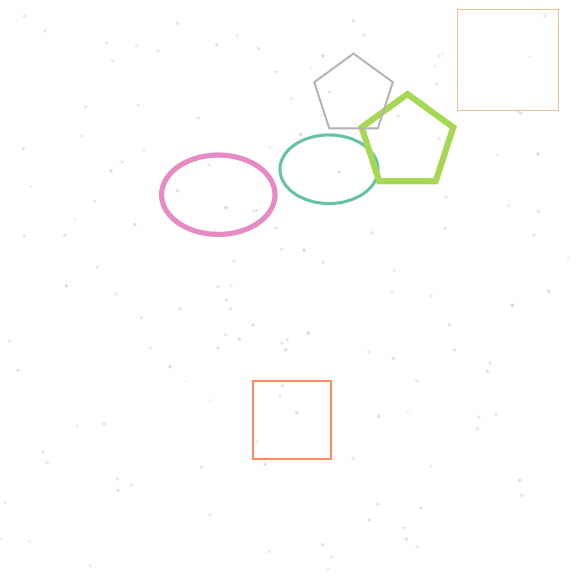[{"shape": "oval", "thickness": 1.5, "radius": 0.42, "center": [0.57, 0.706]}, {"shape": "square", "thickness": 1, "radius": 0.33, "center": [0.506, 0.272]}, {"shape": "oval", "thickness": 2.5, "radius": 0.49, "center": [0.378, 0.662]}, {"shape": "pentagon", "thickness": 3, "radius": 0.42, "center": [0.706, 0.753]}, {"shape": "square", "thickness": 0.5, "radius": 0.44, "center": [0.879, 0.896]}, {"shape": "pentagon", "thickness": 1, "radius": 0.36, "center": [0.612, 0.835]}]